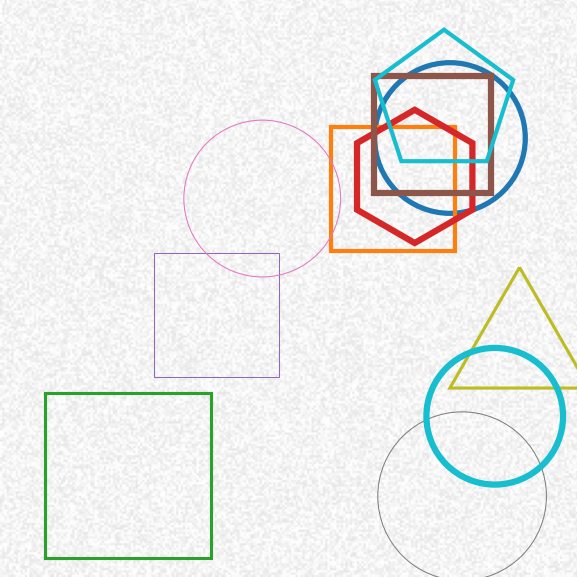[{"shape": "circle", "thickness": 2.5, "radius": 0.65, "center": [0.779, 0.76]}, {"shape": "square", "thickness": 2, "radius": 0.54, "center": [0.681, 0.672]}, {"shape": "square", "thickness": 1.5, "radius": 0.72, "center": [0.222, 0.176]}, {"shape": "hexagon", "thickness": 3, "radius": 0.58, "center": [0.718, 0.694]}, {"shape": "square", "thickness": 0.5, "radius": 0.54, "center": [0.375, 0.454]}, {"shape": "square", "thickness": 3, "radius": 0.51, "center": [0.749, 0.767]}, {"shape": "circle", "thickness": 0.5, "radius": 0.68, "center": [0.454, 0.655]}, {"shape": "circle", "thickness": 0.5, "radius": 0.73, "center": [0.8, 0.14]}, {"shape": "triangle", "thickness": 1.5, "radius": 0.7, "center": [0.9, 0.397]}, {"shape": "circle", "thickness": 3, "radius": 0.59, "center": [0.857, 0.278]}, {"shape": "pentagon", "thickness": 2, "radius": 0.63, "center": [0.769, 0.822]}]